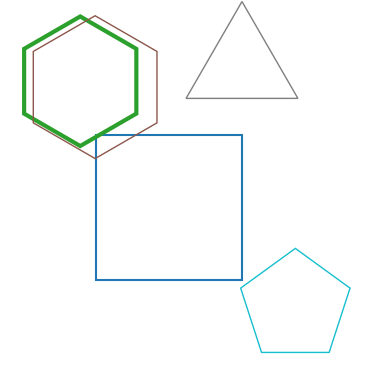[{"shape": "square", "thickness": 1.5, "radius": 0.95, "center": [0.439, 0.461]}, {"shape": "hexagon", "thickness": 3, "radius": 0.84, "center": [0.208, 0.789]}, {"shape": "hexagon", "thickness": 1, "radius": 0.93, "center": [0.247, 0.774]}, {"shape": "triangle", "thickness": 1, "radius": 0.84, "center": [0.629, 0.828]}, {"shape": "pentagon", "thickness": 1, "radius": 0.75, "center": [0.767, 0.205]}]